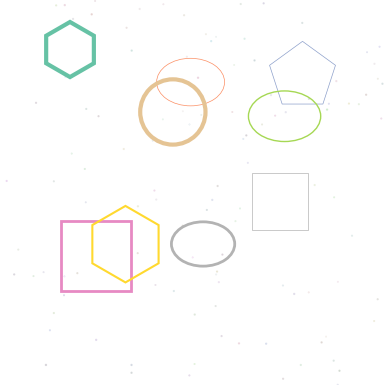[{"shape": "hexagon", "thickness": 3, "radius": 0.36, "center": [0.182, 0.871]}, {"shape": "oval", "thickness": 0.5, "radius": 0.44, "center": [0.495, 0.787]}, {"shape": "pentagon", "thickness": 0.5, "radius": 0.45, "center": [0.786, 0.803]}, {"shape": "square", "thickness": 2, "radius": 0.46, "center": [0.249, 0.335]}, {"shape": "oval", "thickness": 1, "radius": 0.47, "center": [0.739, 0.698]}, {"shape": "hexagon", "thickness": 1.5, "radius": 0.5, "center": [0.326, 0.366]}, {"shape": "circle", "thickness": 3, "radius": 0.42, "center": [0.449, 0.709]}, {"shape": "square", "thickness": 0.5, "radius": 0.37, "center": [0.727, 0.477]}, {"shape": "oval", "thickness": 2, "radius": 0.41, "center": [0.527, 0.366]}]